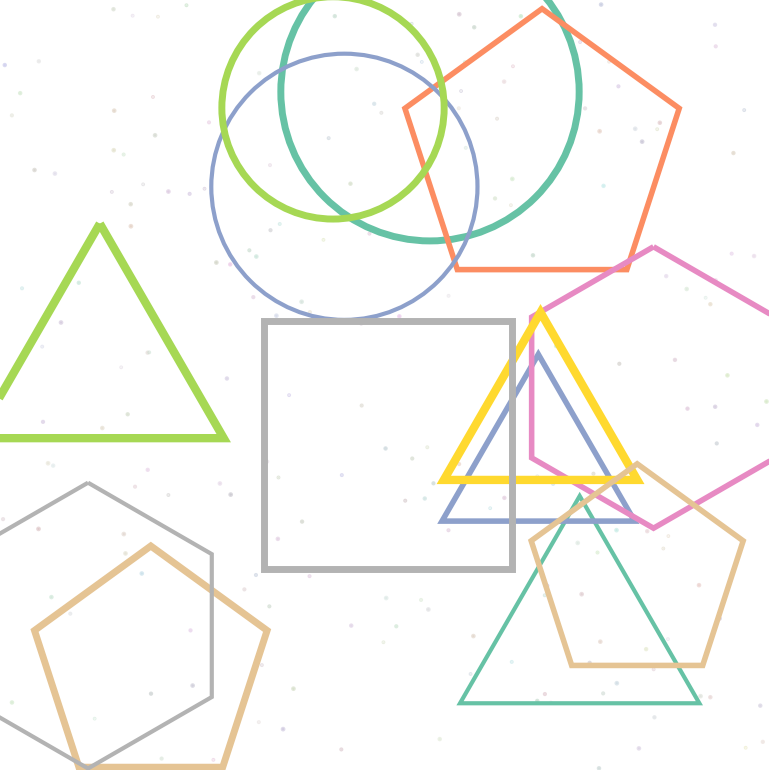[{"shape": "circle", "thickness": 2.5, "radius": 0.97, "center": [0.558, 0.881]}, {"shape": "triangle", "thickness": 1.5, "radius": 0.9, "center": [0.753, 0.176]}, {"shape": "pentagon", "thickness": 2, "radius": 0.94, "center": [0.704, 0.801]}, {"shape": "triangle", "thickness": 2, "radius": 0.72, "center": [0.699, 0.395]}, {"shape": "circle", "thickness": 1.5, "radius": 0.86, "center": [0.447, 0.757]}, {"shape": "hexagon", "thickness": 2, "radius": 0.91, "center": [0.849, 0.497]}, {"shape": "circle", "thickness": 2.5, "radius": 0.72, "center": [0.432, 0.86]}, {"shape": "triangle", "thickness": 3, "radius": 0.93, "center": [0.13, 0.524]}, {"shape": "triangle", "thickness": 3, "radius": 0.73, "center": [0.702, 0.449]}, {"shape": "pentagon", "thickness": 2, "radius": 0.72, "center": [0.828, 0.253]}, {"shape": "pentagon", "thickness": 2.5, "radius": 0.79, "center": [0.196, 0.132]}, {"shape": "hexagon", "thickness": 1.5, "radius": 0.93, "center": [0.114, 0.188]}, {"shape": "square", "thickness": 2.5, "radius": 0.81, "center": [0.504, 0.422]}]